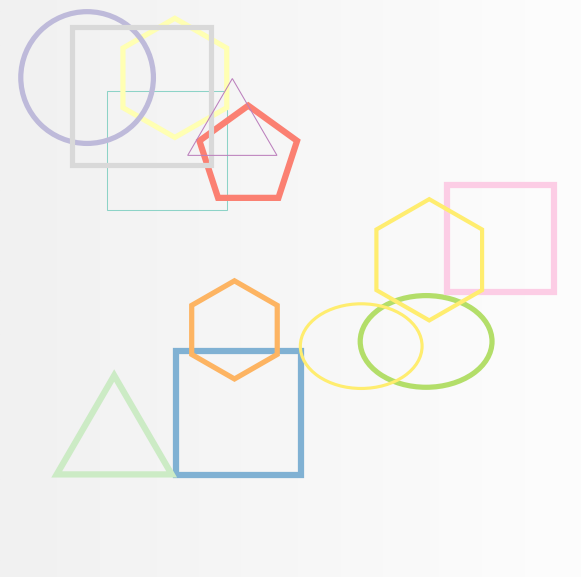[{"shape": "square", "thickness": 0.5, "radius": 0.52, "center": [0.288, 0.738]}, {"shape": "hexagon", "thickness": 2.5, "radius": 0.52, "center": [0.301, 0.864]}, {"shape": "circle", "thickness": 2.5, "radius": 0.57, "center": [0.15, 0.865]}, {"shape": "pentagon", "thickness": 3, "radius": 0.44, "center": [0.427, 0.728]}, {"shape": "square", "thickness": 3, "radius": 0.54, "center": [0.411, 0.284]}, {"shape": "hexagon", "thickness": 2.5, "radius": 0.42, "center": [0.403, 0.428]}, {"shape": "oval", "thickness": 2.5, "radius": 0.57, "center": [0.733, 0.408]}, {"shape": "square", "thickness": 3, "radius": 0.46, "center": [0.861, 0.586]}, {"shape": "square", "thickness": 2.5, "radius": 0.6, "center": [0.244, 0.833]}, {"shape": "triangle", "thickness": 0.5, "radius": 0.44, "center": [0.4, 0.774]}, {"shape": "triangle", "thickness": 3, "radius": 0.57, "center": [0.196, 0.235]}, {"shape": "oval", "thickness": 1.5, "radius": 0.52, "center": [0.621, 0.4]}, {"shape": "hexagon", "thickness": 2, "radius": 0.52, "center": [0.738, 0.549]}]